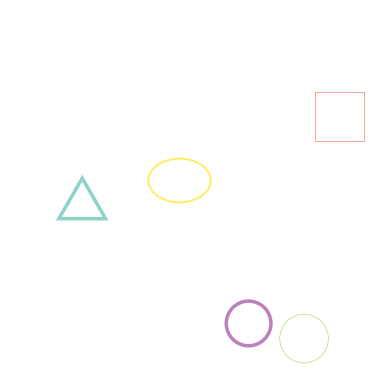[{"shape": "triangle", "thickness": 2.5, "radius": 0.35, "center": [0.214, 0.467]}, {"shape": "square", "thickness": 0.5, "radius": 0.31, "center": [0.882, 0.698]}, {"shape": "circle", "thickness": 0.5, "radius": 0.32, "center": [0.79, 0.121]}, {"shape": "circle", "thickness": 2.5, "radius": 0.29, "center": [0.646, 0.16]}, {"shape": "oval", "thickness": 1.5, "radius": 0.41, "center": [0.466, 0.531]}]